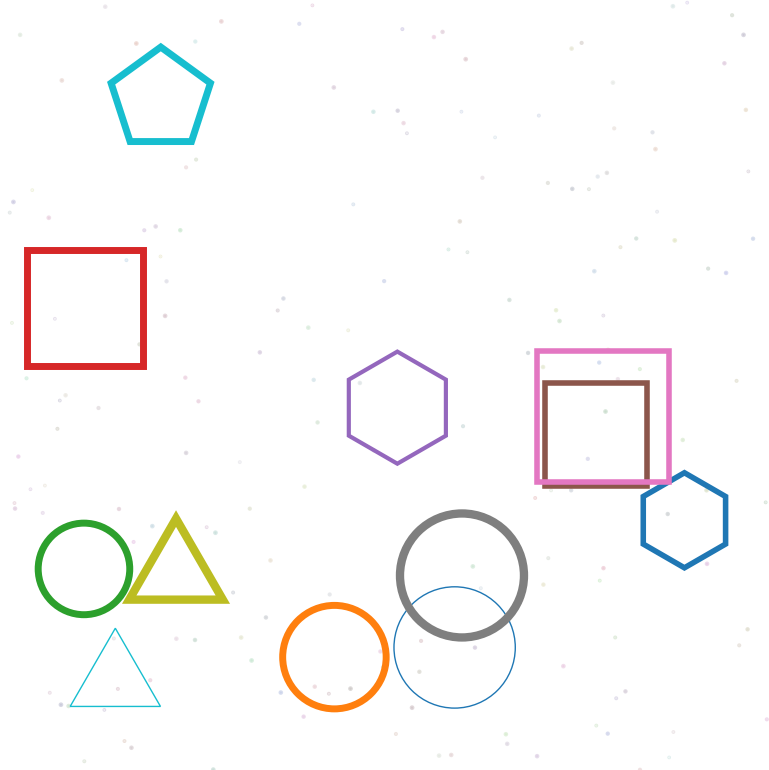[{"shape": "circle", "thickness": 0.5, "radius": 0.39, "center": [0.59, 0.159]}, {"shape": "hexagon", "thickness": 2, "radius": 0.31, "center": [0.889, 0.324]}, {"shape": "circle", "thickness": 2.5, "radius": 0.34, "center": [0.434, 0.147]}, {"shape": "circle", "thickness": 2.5, "radius": 0.3, "center": [0.109, 0.261]}, {"shape": "square", "thickness": 2.5, "radius": 0.38, "center": [0.11, 0.6]}, {"shape": "hexagon", "thickness": 1.5, "radius": 0.36, "center": [0.516, 0.471]}, {"shape": "square", "thickness": 2, "radius": 0.33, "center": [0.774, 0.436]}, {"shape": "square", "thickness": 2, "radius": 0.43, "center": [0.783, 0.459]}, {"shape": "circle", "thickness": 3, "radius": 0.4, "center": [0.6, 0.253]}, {"shape": "triangle", "thickness": 3, "radius": 0.35, "center": [0.229, 0.256]}, {"shape": "pentagon", "thickness": 2.5, "radius": 0.34, "center": [0.209, 0.871]}, {"shape": "triangle", "thickness": 0.5, "radius": 0.34, "center": [0.15, 0.116]}]